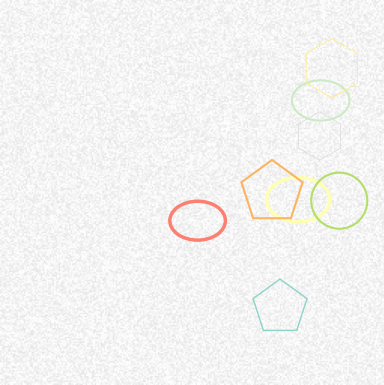[{"shape": "pentagon", "thickness": 1, "radius": 0.37, "center": [0.727, 0.201]}, {"shape": "oval", "thickness": 2.5, "radius": 0.41, "center": [0.775, 0.481]}, {"shape": "oval", "thickness": 2.5, "radius": 0.36, "center": [0.513, 0.427]}, {"shape": "pentagon", "thickness": 1.5, "radius": 0.42, "center": [0.707, 0.501]}, {"shape": "circle", "thickness": 1.5, "radius": 0.36, "center": [0.881, 0.479]}, {"shape": "hexagon", "thickness": 0.5, "radius": 0.31, "center": [0.83, 0.647]}, {"shape": "oval", "thickness": 1.5, "radius": 0.37, "center": [0.833, 0.739]}, {"shape": "hexagon", "thickness": 0.5, "radius": 0.38, "center": [0.862, 0.823]}]